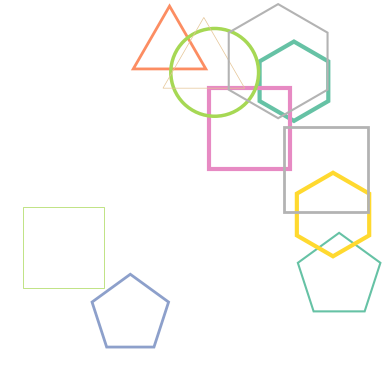[{"shape": "hexagon", "thickness": 3, "radius": 0.52, "center": [0.764, 0.789]}, {"shape": "pentagon", "thickness": 1.5, "radius": 0.56, "center": [0.881, 0.282]}, {"shape": "triangle", "thickness": 2, "radius": 0.54, "center": [0.44, 0.875]}, {"shape": "pentagon", "thickness": 2, "radius": 0.52, "center": [0.338, 0.183]}, {"shape": "square", "thickness": 3, "radius": 0.52, "center": [0.648, 0.667]}, {"shape": "circle", "thickness": 2.5, "radius": 0.57, "center": [0.558, 0.812]}, {"shape": "square", "thickness": 0.5, "radius": 0.52, "center": [0.165, 0.357]}, {"shape": "hexagon", "thickness": 3, "radius": 0.54, "center": [0.865, 0.443]}, {"shape": "triangle", "thickness": 0.5, "radius": 0.61, "center": [0.529, 0.832]}, {"shape": "square", "thickness": 2, "radius": 0.55, "center": [0.848, 0.56]}, {"shape": "hexagon", "thickness": 1.5, "radius": 0.74, "center": [0.722, 0.841]}]